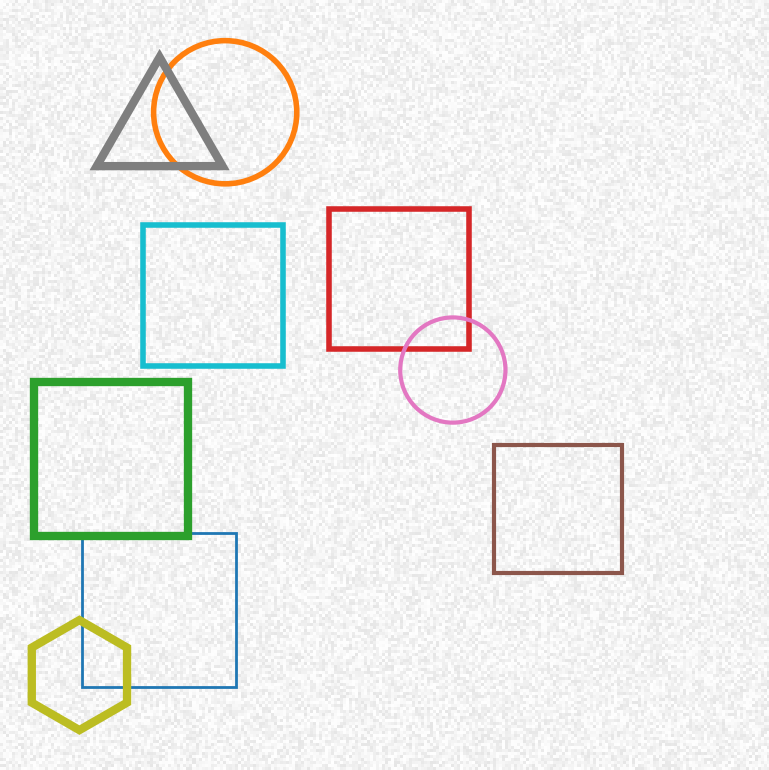[{"shape": "square", "thickness": 1, "radius": 0.5, "center": [0.206, 0.208]}, {"shape": "circle", "thickness": 2, "radius": 0.46, "center": [0.292, 0.854]}, {"shape": "square", "thickness": 3, "radius": 0.5, "center": [0.144, 0.404]}, {"shape": "square", "thickness": 2, "radius": 0.45, "center": [0.518, 0.638]}, {"shape": "square", "thickness": 1.5, "radius": 0.42, "center": [0.725, 0.339]}, {"shape": "circle", "thickness": 1.5, "radius": 0.34, "center": [0.588, 0.519]}, {"shape": "triangle", "thickness": 3, "radius": 0.47, "center": [0.207, 0.831]}, {"shape": "hexagon", "thickness": 3, "radius": 0.36, "center": [0.103, 0.123]}, {"shape": "square", "thickness": 2, "radius": 0.46, "center": [0.277, 0.616]}]